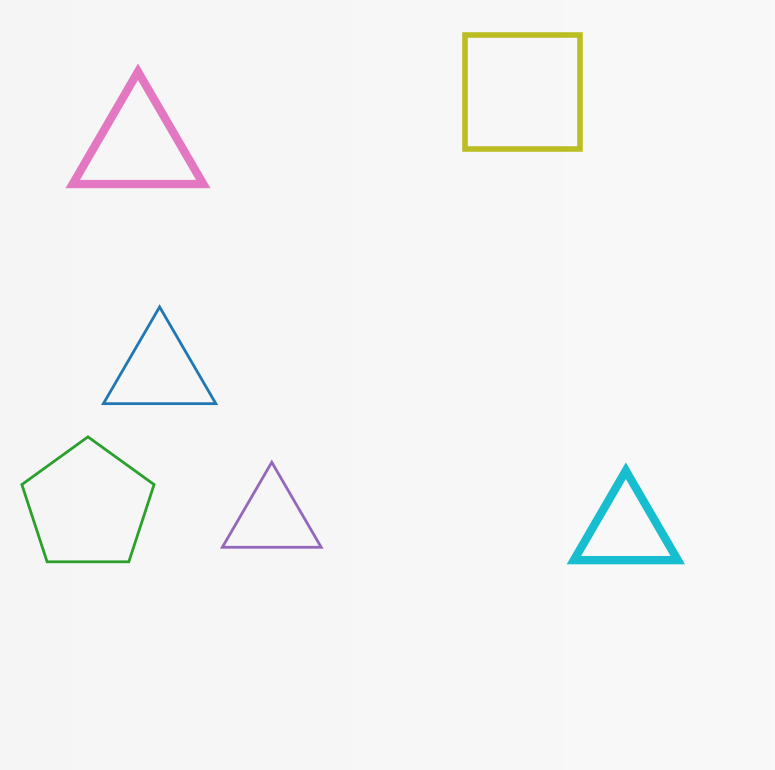[{"shape": "triangle", "thickness": 1, "radius": 0.42, "center": [0.206, 0.518]}, {"shape": "pentagon", "thickness": 1, "radius": 0.45, "center": [0.114, 0.343]}, {"shape": "triangle", "thickness": 1, "radius": 0.37, "center": [0.351, 0.326]}, {"shape": "triangle", "thickness": 3, "radius": 0.49, "center": [0.178, 0.81]}, {"shape": "square", "thickness": 2, "radius": 0.37, "center": [0.674, 0.88]}, {"shape": "triangle", "thickness": 3, "radius": 0.39, "center": [0.808, 0.311]}]